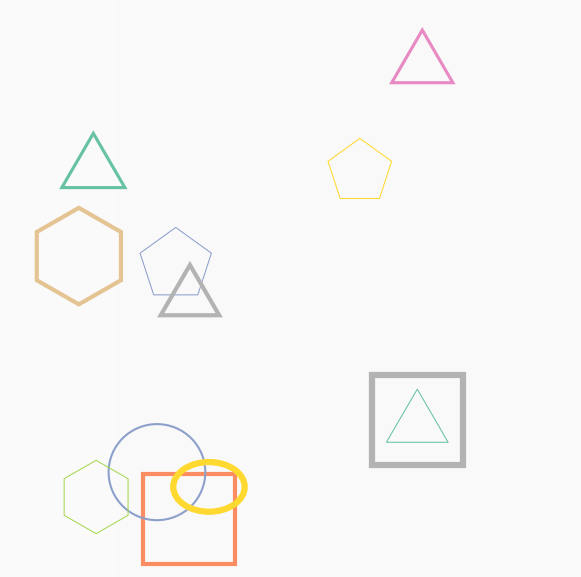[{"shape": "triangle", "thickness": 1.5, "radius": 0.31, "center": [0.161, 0.706]}, {"shape": "triangle", "thickness": 0.5, "radius": 0.31, "center": [0.718, 0.264]}, {"shape": "square", "thickness": 2, "radius": 0.39, "center": [0.325, 0.101]}, {"shape": "pentagon", "thickness": 0.5, "radius": 0.32, "center": [0.302, 0.541]}, {"shape": "circle", "thickness": 1, "radius": 0.42, "center": [0.27, 0.182]}, {"shape": "triangle", "thickness": 1.5, "radius": 0.3, "center": [0.727, 0.886]}, {"shape": "hexagon", "thickness": 0.5, "radius": 0.32, "center": [0.165, 0.139]}, {"shape": "oval", "thickness": 3, "radius": 0.31, "center": [0.36, 0.156]}, {"shape": "pentagon", "thickness": 0.5, "radius": 0.29, "center": [0.619, 0.702]}, {"shape": "hexagon", "thickness": 2, "radius": 0.42, "center": [0.136, 0.556]}, {"shape": "square", "thickness": 3, "radius": 0.39, "center": [0.719, 0.272]}, {"shape": "triangle", "thickness": 2, "radius": 0.29, "center": [0.327, 0.482]}]